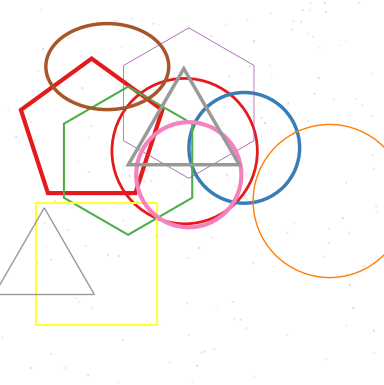[{"shape": "circle", "thickness": 2, "radius": 0.94, "center": [0.48, 0.607]}, {"shape": "pentagon", "thickness": 3, "radius": 0.97, "center": [0.238, 0.655]}, {"shape": "circle", "thickness": 2.5, "radius": 0.72, "center": [0.634, 0.616]}, {"shape": "hexagon", "thickness": 1.5, "radius": 0.96, "center": [0.333, 0.582]}, {"shape": "hexagon", "thickness": 0.5, "radius": 0.98, "center": [0.49, 0.732]}, {"shape": "circle", "thickness": 1, "radius": 0.99, "center": [0.856, 0.478]}, {"shape": "square", "thickness": 1.5, "radius": 0.79, "center": [0.251, 0.315]}, {"shape": "oval", "thickness": 2.5, "radius": 0.8, "center": [0.279, 0.827]}, {"shape": "circle", "thickness": 3, "radius": 0.68, "center": [0.49, 0.546]}, {"shape": "triangle", "thickness": 1, "radius": 0.75, "center": [0.115, 0.31]}, {"shape": "triangle", "thickness": 2.5, "radius": 0.83, "center": [0.477, 0.655]}]